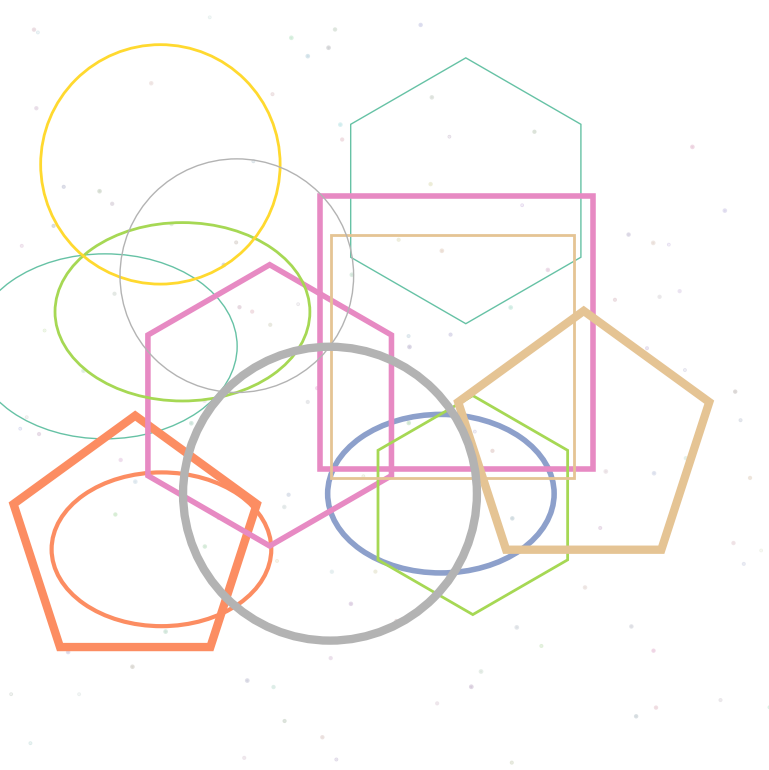[{"shape": "hexagon", "thickness": 0.5, "radius": 0.86, "center": [0.605, 0.752]}, {"shape": "oval", "thickness": 0.5, "radius": 0.86, "center": [0.136, 0.55]}, {"shape": "oval", "thickness": 1.5, "radius": 0.71, "center": [0.21, 0.287]}, {"shape": "pentagon", "thickness": 3, "radius": 0.83, "center": [0.176, 0.294]}, {"shape": "oval", "thickness": 2, "radius": 0.74, "center": [0.573, 0.359]}, {"shape": "hexagon", "thickness": 2, "radius": 0.91, "center": [0.35, 0.474]}, {"shape": "square", "thickness": 2, "radius": 0.89, "center": [0.593, 0.568]}, {"shape": "hexagon", "thickness": 1, "radius": 0.71, "center": [0.614, 0.344]}, {"shape": "oval", "thickness": 1, "radius": 0.83, "center": [0.237, 0.595]}, {"shape": "circle", "thickness": 1, "radius": 0.78, "center": [0.208, 0.787]}, {"shape": "square", "thickness": 1, "radius": 0.79, "center": [0.588, 0.537]}, {"shape": "pentagon", "thickness": 3, "radius": 0.86, "center": [0.758, 0.425]}, {"shape": "circle", "thickness": 0.5, "radius": 0.76, "center": [0.308, 0.642]}, {"shape": "circle", "thickness": 3, "radius": 0.95, "center": [0.429, 0.359]}]